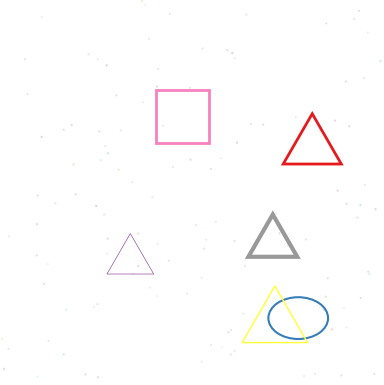[{"shape": "triangle", "thickness": 2, "radius": 0.44, "center": [0.811, 0.618]}, {"shape": "oval", "thickness": 1.5, "radius": 0.39, "center": [0.775, 0.174]}, {"shape": "triangle", "thickness": 0.5, "radius": 0.35, "center": [0.338, 0.323]}, {"shape": "triangle", "thickness": 1, "radius": 0.49, "center": [0.714, 0.159]}, {"shape": "square", "thickness": 2, "radius": 0.34, "center": [0.474, 0.697]}, {"shape": "triangle", "thickness": 3, "radius": 0.37, "center": [0.709, 0.37]}]